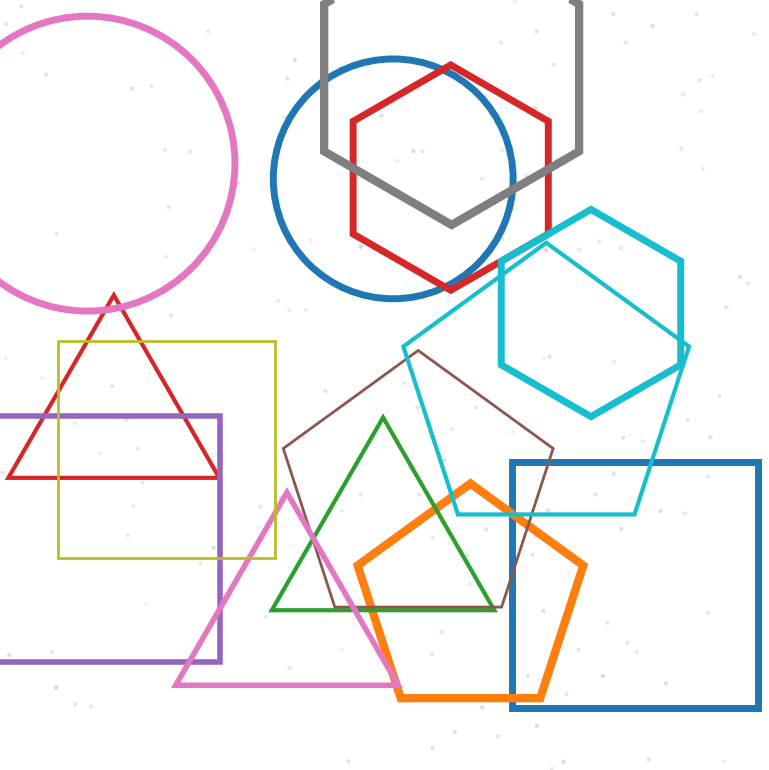[{"shape": "square", "thickness": 2.5, "radius": 0.8, "center": [0.825, 0.24]}, {"shape": "circle", "thickness": 2.5, "radius": 0.78, "center": [0.511, 0.768]}, {"shape": "pentagon", "thickness": 3, "radius": 0.77, "center": [0.611, 0.218]}, {"shape": "triangle", "thickness": 1.5, "radius": 0.83, "center": [0.497, 0.291]}, {"shape": "hexagon", "thickness": 2.5, "radius": 0.73, "center": [0.585, 0.769]}, {"shape": "triangle", "thickness": 1.5, "radius": 0.79, "center": [0.148, 0.458]}, {"shape": "square", "thickness": 2, "radius": 0.8, "center": [0.126, 0.3]}, {"shape": "pentagon", "thickness": 1, "radius": 0.92, "center": [0.543, 0.361]}, {"shape": "circle", "thickness": 2.5, "radius": 0.96, "center": [0.114, 0.787]}, {"shape": "triangle", "thickness": 2, "radius": 0.83, "center": [0.373, 0.193]}, {"shape": "hexagon", "thickness": 3, "radius": 0.96, "center": [0.587, 0.899]}, {"shape": "square", "thickness": 1, "radius": 0.7, "center": [0.216, 0.416]}, {"shape": "pentagon", "thickness": 1.5, "radius": 0.98, "center": [0.709, 0.49]}, {"shape": "hexagon", "thickness": 2.5, "radius": 0.67, "center": [0.768, 0.593]}]